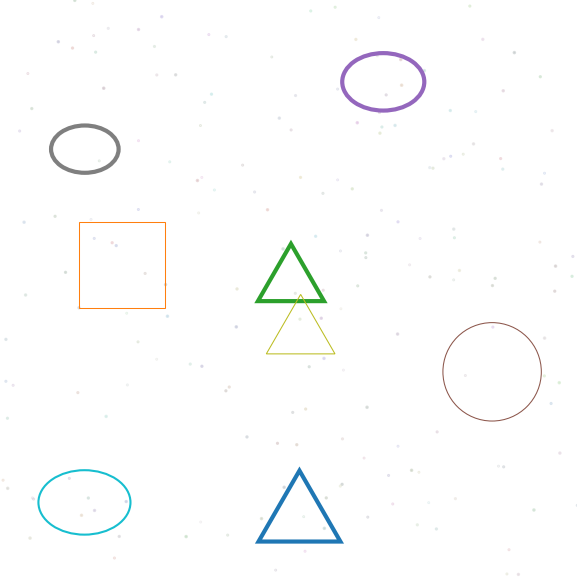[{"shape": "triangle", "thickness": 2, "radius": 0.41, "center": [0.519, 0.102]}, {"shape": "square", "thickness": 0.5, "radius": 0.37, "center": [0.212, 0.54]}, {"shape": "triangle", "thickness": 2, "radius": 0.33, "center": [0.504, 0.511]}, {"shape": "oval", "thickness": 2, "radius": 0.36, "center": [0.664, 0.857]}, {"shape": "circle", "thickness": 0.5, "radius": 0.43, "center": [0.852, 0.355]}, {"shape": "oval", "thickness": 2, "radius": 0.29, "center": [0.147, 0.741]}, {"shape": "triangle", "thickness": 0.5, "radius": 0.34, "center": [0.521, 0.421]}, {"shape": "oval", "thickness": 1, "radius": 0.4, "center": [0.146, 0.129]}]